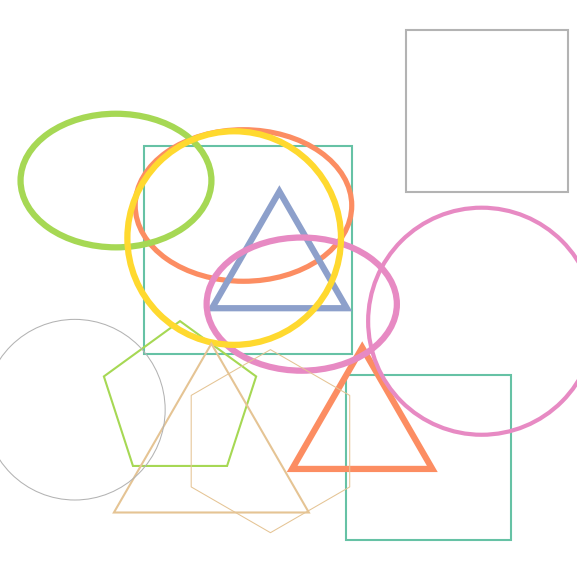[{"shape": "square", "thickness": 1, "radius": 0.71, "center": [0.742, 0.207]}, {"shape": "square", "thickness": 1, "radius": 0.9, "center": [0.429, 0.566]}, {"shape": "triangle", "thickness": 3, "radius": 0.7, "center": [0.627, 0.257]}, {"shape": "oval", "thickness": 2.5, "radius": 0.94, "center": [0.422, 0.643]}, {"shape": "triangle", "thickness": 3, "radius": 0.67, "center": [0.484, 0.533]}, {"shape": "circle", "thickness": 2, "radius": 0.98, "center": [0.834, 0.443]}, {"shape": "oval", "thickness": 3, "radius": 0.82, "center": [0.523, 0.473]}, {"shape": "oval", "thickness": 3, "radius": 0.83, "center": [0.201, 0.686]}, {"shape": "pentagon", "thickness": 1, "radius": 0.69, "center": [0.312, 0.304]}, {"shape": "circle", "thickness": 3, "radius": 0.92, "center": [0.406, 0.587]}, {"shape": "triangle", "thickness": 1, "radius": 0.97, "center": [0.366, 0.209]}, {"shape": "hexagon", "thickness": 0.5, "radius": 0.79, "center": [0.468, 0.235]}, {"shape": "circle", "thickness": 0.5, "radius": 0.78, "center": [0.13, 0.29]}, {"shape": "square", "thickness": 1, "radius": 0.7, "center": [0.843, 0.807]}]